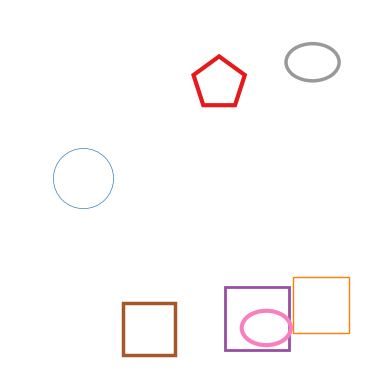[{"shape": "pentagon", "thickness": 3, "radius": 0.35, "center": [0.569, 0.783]}, {"shape": "circle", "thickness": 0.5, "radius": 0.39, "center": [0.217, 0.536]}, {"shape": "square", "thickness": 2, "radius": 0.41, "center": [0.668, 0.173]}, {"shape": "square", "thickness": 1, "radius": 0.37, "center": [0.834, 0.208]}, {"shape": "square", "thickness": 2.5, "radius": 0.34, "center": [0.388, 0.146]}, {"shape": "oval", "thickness": 3, "radius": 0.32, "center": [0.691, 0.148]}, {"shape": "oval", "thickness": 2.5, "radius": 0.34, "center": [0.812, 0.838]}]